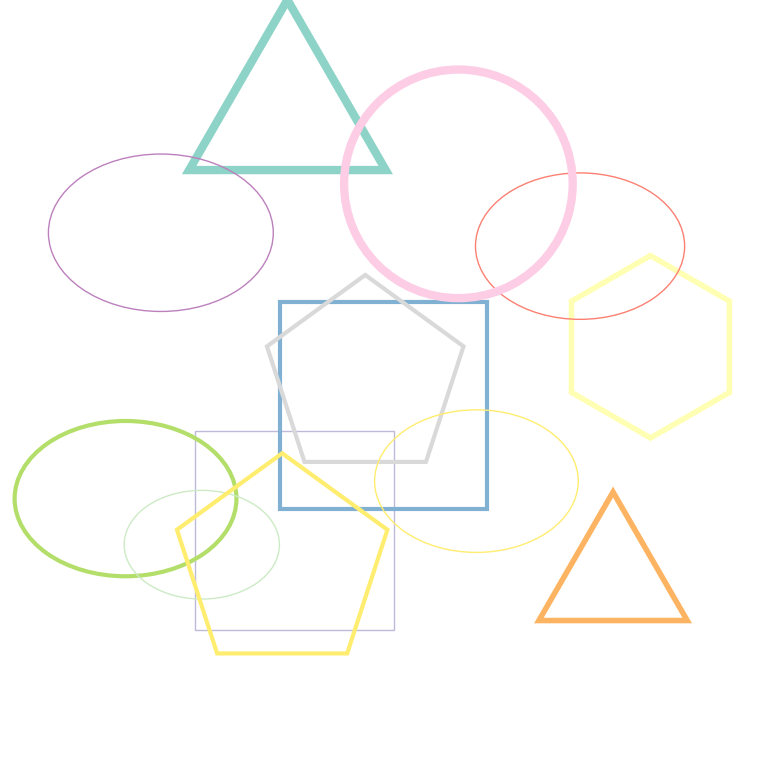[{"shape": "triangle", "thickness": 3, "radius": 0.74, "center": [0.373, 0.853]}, {"shape": "hexagon", "thickness": 2, "radius": 0.59, "center": [0.845, 0.55]}, {"shape": "square", "thickness": 0.5, "radius": 0.64, "center": [0.382, 0.311]}, {"shape": "oval", "thickness": 0.5, "radius": 0.68, "center": [0.753, 0.68]}, {"shape": "square", "thickness": 1.5, "radius": 0.67, "center": [0.498, 0.473]}, {"shape": "triangle", "thickness": 2, "radius": 0.56, "center": [0.796, 0.25]}, {"shape": "oval", "thickness": 1.5, "radius": 0.72, "center": [0.163, 0.352]}, {"shape": "circle", "thickness": 3, "radius": 0.74, "center": [0.595, 0.761]}, {"shape": "pentagon", "thickness": 1.5, "radius": 0.67, "center": [0.474, 0.509]}, {"shape": "oval", "thickness": 0.5, "radius": 0.73, "center": [0.209, 0.698]}, {"shape": "oval", "thickness": 0.5, "radius": 0.5, "center": [0.262, 0.293]}, {"shape": "oval", "thickness": 0.5, "radius": 0.66, "center": [0.619, 0.375]}, {"shape": "pentagon", "thickness": 1.5, "radius": 0.72, "center": [0.366, 0.268]}]